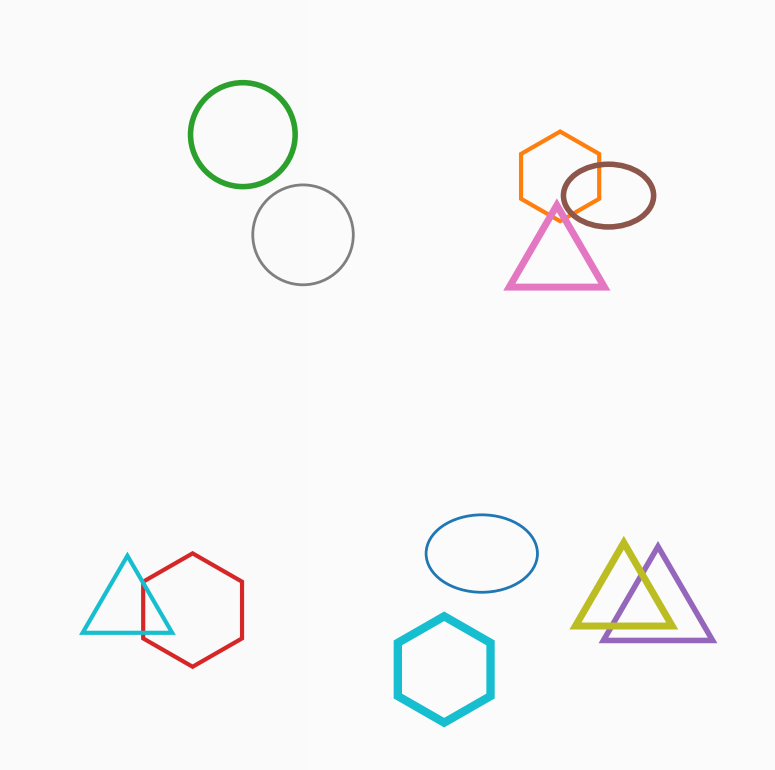[{"shape": "oval", "thickness": 1, "radius": 0.36, "center": [0.622, 0.281]}, {"shape": "hexagon", "thickness": 1.5, "radius": 0.29, "center": [0.723, 0.771]}, {"shape": "circle", "thickness": 2, "radius": 0.34, "center": [0.313, 0.825]}, {"shape": "hexagon", "thickness": 1.5, "radius": 0.37, "center": [0.249, 0.208]}, {"shape": "triangle", "thickness": 2, "radius": 0.41, "center": [0.849, 0.209]}, {"shape": "oval", "thickness": 2, "radius": 0.29, "center": [0.785, 0.746]}, {"shape": "triangle", "thickness": 2.5, "radius": 0.35, "center": [0.719, 0.663]}, {"shape": "circle", "thickness": 1, "radius": 0.32, "center": [0.391, 0.695]}, {"shape": "triangle", "thickness": 2.5, "radius": 0.36, "center": [0.805, 0.223]}, {"shape": "hexagon", "thickness": 3, "radius": 0.35, "center": [0.573, 0.131]}, {"shape": "triangle", "thickness": 1.5, "radius": 0.33, "center": [0.164, 0.212]}]